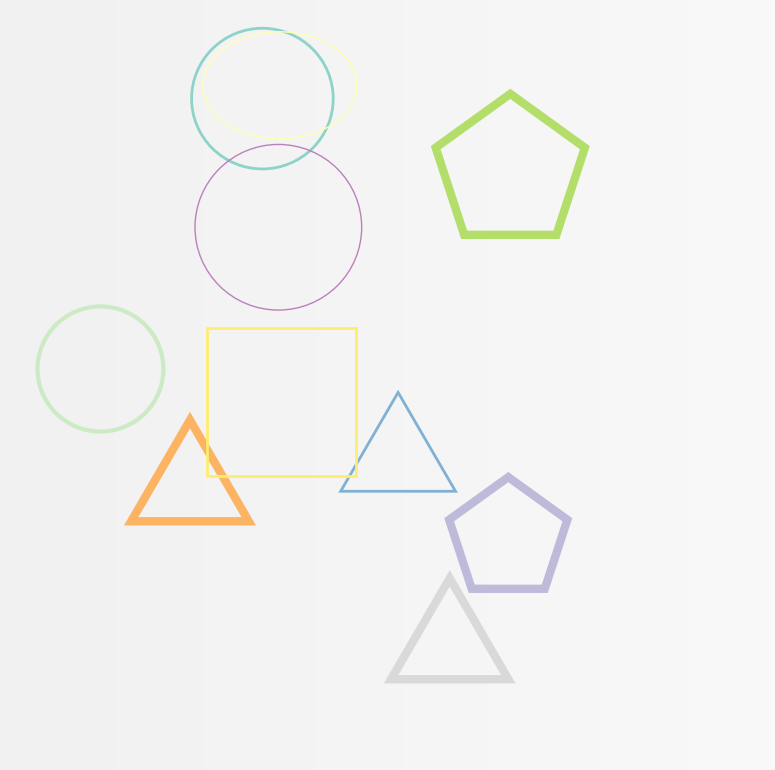[{"shape": "circle", "thickness": 1, "radius": 0.46, "center": [0.339, 0.872]}, {"shape": "oval", "thickness": 0.5, "radius": 0.5, "center": [0.361, 0.889]}, {"shape": "pentagon", "thickness": 3, "radius": 0.4, "center": [0.656, 0.3]}, {"shape": "triangle", "thickness": 1, "radius": 0.43, "center": [0.514, 0.405]}, {"shape": "triangle", "thickness": 3, "radius": 0.44, "center": [0.245, 0.367]}, {"shape": "pentagon", "thickness": 3, "radius": 0.51, "center": [0.658, 0.777]}, {"shape": "triangle", "thickness": 3, "radius": 0.44, "center": [0.58, 0.162]}, {"shape": "circle", "thickness": 0.5, "radius": 0.54, "center": [0.359, 0.705]}, {"shape": "circle", "thickness": 1.5, "radius": 0.41, "center": [0.13, 0.521]}, {"shape": "square", "thickness": 1, "radius": 0.48, "center": [0.364, 0.478]}]